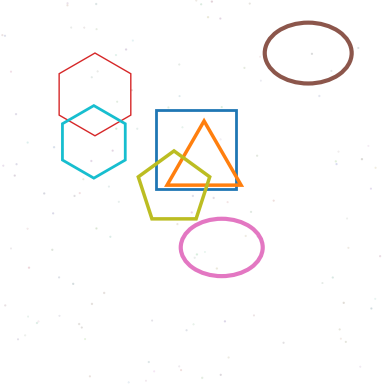[{"shape": "square", "thickness": 2, "radius": 0.52, "center": [0.509, 0.612]}, {"shape": "triangle", "thickness": 2.5, "radius": 0.56, "center": [0.53, 0.575]}, {"shape": "hexagon", "thickness": 1, "radius": 0.54, "center": [0.247, 0.755]}, {"shape": "oval", "thickness": 3, "radius": 0.56, "center": [0.801, 0.862]}, {"shape": "oval", "thickness": 3, "radius": 0.53, "center": [0.576, 0.357]}, {"shape": "pentagon", "thickness": 2.5, "radius": 0.49, "center": [0.452, 0.51]}, {"shape": "hexagon", "thickness": 2, "radius": 0.47, "center": [0.244, 0.631]}]